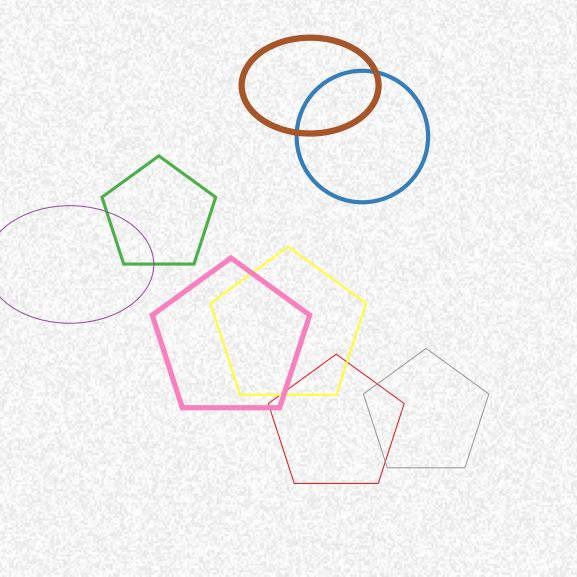[{"shape": "pentagon", "thickness": 0.5, "radius": 0.62, "center": [0.582, 0.262]}, {"shape": "circle", "thickness": 2, "radius": 0.57, "center": [0.627, 0.763]}, {"shape": "pentagon", "thickness": 1.5, "radius": 0.52, "center": [0.275, 0.626]}, {"shape": "oval", "thickness": 0.5, "radius": 0.73, "center": [0.121, 0.541]}, {"shape": "pentagon", "thickness": 1, "radius": 0.71, "center": [0.499, 0.43]}, {"shape": "oval", "thickness": 3, "radius": 0.59, "center": [0.537, 0.851]}, {"shape": "pentagon", "thickness": 2.5, "radius": 0.72, "center": [0.4, 0.409]}, {"shape": "pentagon", "thickness": 0.5, "radius": 0.57, "center": [0.738, 0.282]}]